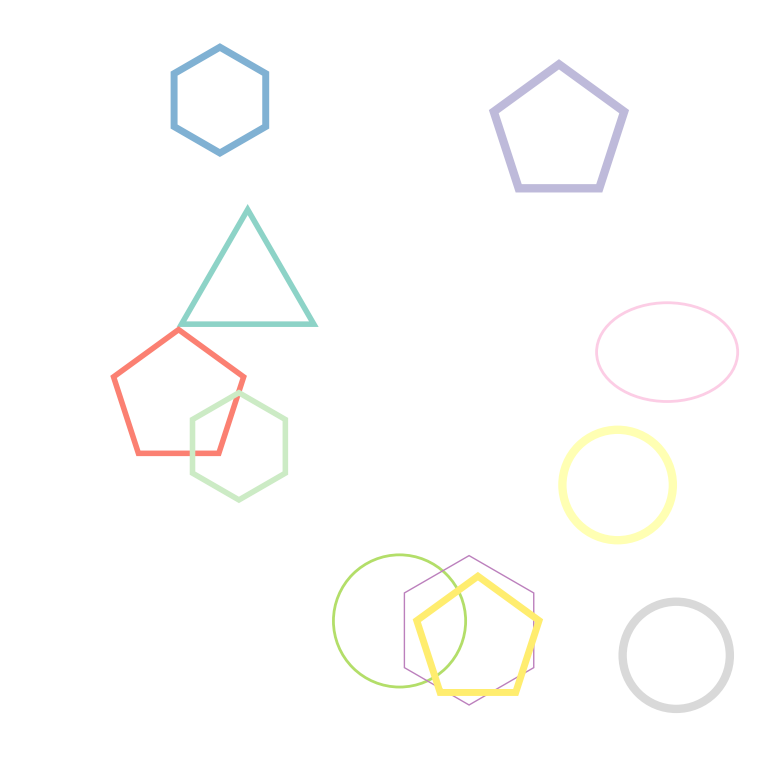[{"shape": "triangle", "thickness": 2, "radius": 0.5, "center": [0.322, 0.629]}, {"shape": "circle", "thickness": 3, "radius": 0.36, "center": [0.802, 0.37]}, {"shape": "pentagon", "thickness": 3, "radius": 0.45, "center": [0.726, 0.827]}, {"shape": "pentagon", "thickness": 2, "radius": 0.44, "center": [0.232, 0.483]}, {"shape": "hexagon", "thickness": 2.5, "radius": 0.34, "center": [0.286, 0.87]}, {"shape": "circle", "thickness": 1, "radius": 0.43, "center": [0.519, 0.194]}, {"shape": "oval", "thickness": 1, "radius": 0.46, "center": [0.866, 0.543]}, {"shape": "circle", "thickness": 3, "radius": 0.35, "center": [0.878, 0.149]}, {"shape": "hexagon", "thickness": 0.5, "radius": 0.48, "center": [0.609, 0.181]}, {"shape": "hexagon", "thickness": 2, "radius": 0.35, "center": [0.31, 0.42]}, {"shape": "pentagon", "thickness": 2.5, "radius": 0.42, "center": [0.621, 0.168]}]